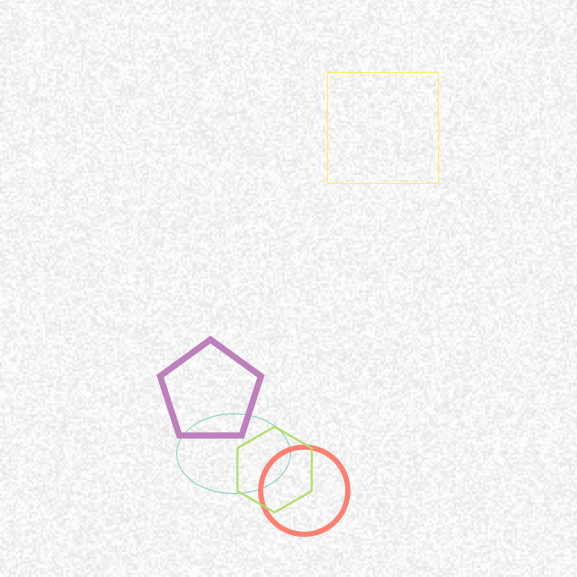[{"shape": "oval", "thickness": 0.5, "radius": 0.49, "center": [0.404, 0.214]}, {"shape": "circle", "thickness": 2.5, "radius": 0.38, "center": [0.527, 0.149]}, {"shape": "hexagon", "thickness": 1, "radius": 0.37, "center": [0.475, 0.186]}, {"shape": "pentagon", "thickness": 3, "radius": 0.46, "center": [0.364, 0.319]}, {"shape": "square", "thickness": 0.5, "radius": 0.48, "center": [0.662, 0.778]}]